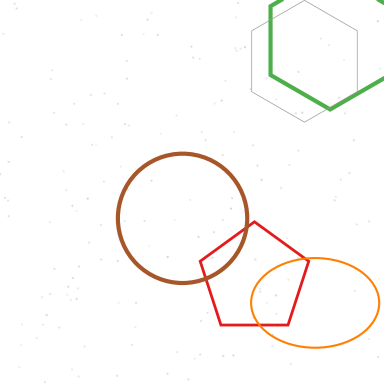[{"shape": "pentagon", "thickness": 2, "radius": 0.74, "center": [0.661, 0.276]}, {"shape": "hexagon", "thickness": 3, "radius": 0.89, "center": [0.858, 0.895]}, {"shape": "oval", "thickness": 1.5, "radius": 0.83, "center": [0.819, 0.213]}, {"shape": "circle", "thickness": 3, "radius": 0.84, "center": [0.474, 0.433]}, {"shape": "hexagon", "thickness": 0.5, "radius": 0.79, "center": [0.791, 0.841]}]